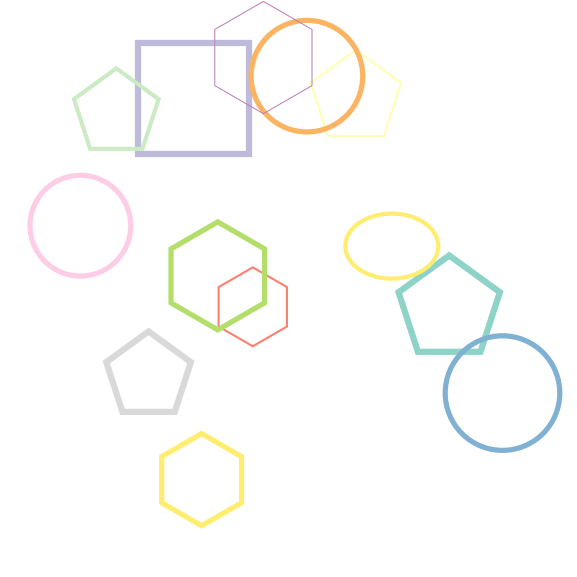[{"shape": "pentagon", "thickness": 3, "radius": 0.46, "center": [0.778, 0.465]}, {"shape": "pentagon", "thickness": 1, "radius": 0.41, "center": [0.616, 0.83]}, {"shape": "square", "thickness": 3, "radius": 0.48, "center": [0.335, 0.829]}, {"shape": "hexagon", "thickness": 1, "radius": 0.34, "center": [0.438, 0.468]}, {"shape": "circle", "thickness": 2.5, "radius": 0.5, "center": [0.87, 0.318]}, {"shape": "circle", "thickness": 2.5, "radius": 0.48, "center": [0.531, 0.867]}, {"shape": "hexagon", "thickness": 2.5, "radius": 0.47, "center": [0.377, 0.521]}, {"shape": "circle", "thickness": 2.5, "radius": 0.44, "center": [0.139, 0.608]}, {"shape": "pentagon", "thickness": 3, "radius": 0.38, "center": [0.257, 0.348]}, {"shape": "hexagon", "thickness": 0.5, "radius": 0.49, "center": [0.456, 0.9]}, {"shape": "pentagon", "thickness": 2, "radius": 0.39, "center": [0.201, 0.804]}, {"shape": "oval", "thickness": 2, "radius": 0.4, "center": [0.678, 0.573]}, {"shape": "hexagon", "thickness": 2.5, "radius": 0.4, "center": [0.349, 0.169]}]